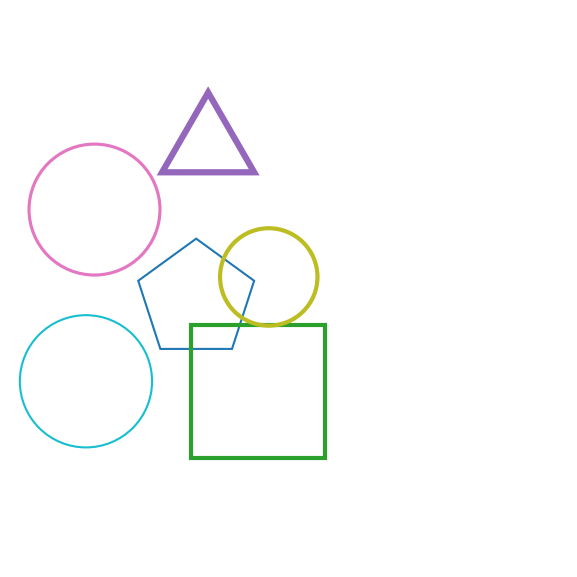[{"shape": "pentagon", "thickness": 1, "radius": 0.53, "center": [0.34, 0.48]}, {"shape": "square", "thickness": 2, "radius": 0.58, "center": [0.447, 0.321]}, {"shape": "triangle", "thickness": 3, "radius": 0.46, "center": [0.36, 0.747]}, {"shape": "circle", "thickness": 1.5, "radius": 0.57, "center": [0.164, 0.636]}, {"shape": "circle", "thickness": 2, "radius": 0.42, "center": [0.465, 0.52]}, {"shape": "circle", "thickness": 1, "radius": 0.57, "center": [0.149, 0.339]}]